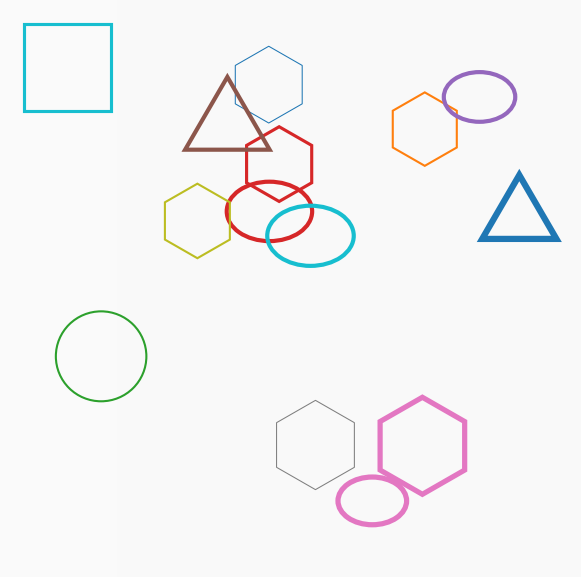[{"shape": "triangle", "thickness": 3, "radius": 0.37, "center": [0.893, 0.622]}, {"shape": "hexagon", "thickness": 0.5, "radius": 0.33, "center": [0.462, 0.853]}, {"shape": "hexagon", "thickness": 1, "radius": 0.32, "center": [0.731, 0.776]}, {"shape": "circle", "thickness": 1, "radius": 0.39, "center": [0.174, 0.382]}, {"shape": "oval", "thickness": 2, "radius": 0.37, "center": [0.464, 0.633]}, {"shape": "hexagon", "thickness": 1.5, "radius": 0.32, "center": [0.48, 0.715]}, {"shape": "oval", "thickness": 2, "radius": 0.31, "center": [0.825, 0.831]}, {"shape": "triangle", "thickness": 2, "radius": 0.42, "center": [0.391, 0.782]}, {"shape": "hexagon", "thickness": 2.5, "radius": 0.42, "center": [0.727, 0.227]}, {"shape": "oval", "thickness": 2.5, "radius": 0.3, "center": [0.641, 0.132]}, {"shape": "hexagon", "thickness": 0.5, "radius": 0.39, "center": [0.543, 0.229]}, {"shape": "hexagon", "thickness": 1, "radius": 0.32, "center": [0.34, 0.617]}, {"shape": "square", "thickness": 1.5, "radius": 0.38, "center": [0.117, 0.882]}, {"shape": "oval", "thickness": 2, "radius": 0.37, "center": [0.534, 0.591]}]